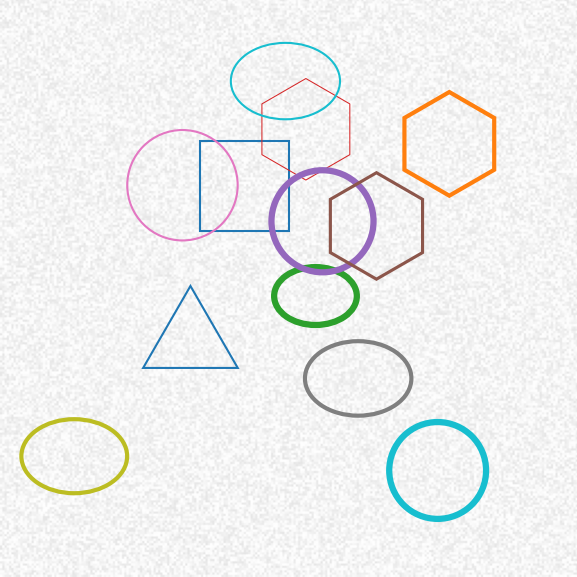[{"shape": "square", "thickness": 1, "radius": 0.39, "center": [0.423, 0.677]}, {"shape": "triangle", "thickness": 1, "radius": 0.47, "center": [0.33, 0.409]}, {"shape": "hexagon", "thickness": 2, "radius": 0.45, "center": [0.778, 0.75]}, {"shape": "oval", "thickness": 3, "radius": 0.36, "center": [0.546, 0.486]}, {"shape": "hexagon", "thickness": 0.5, "radius": 0.44, "center": [0.53, 0.775]}, {"shape": "circle", "thickness": 3, "radius": 0.44, "center": [0.558, 0.616]}, {"shape": "hexagon", "thickness": 1.5, "radius": 0.46, "center": [0.652, 0.608]}, {"shape": "circle", "thickness": 1, "radius": 0.48, "center": [0.316, 0.678]}, {"shape": "oval", "thickness": 2, "radius": 0.46, "center": [0.62, 0.344]}, {"shape": "oval", "thickness": 2, "radius": 0.46, "center": [0.129, 0.209]}, {"shape": "oval", "thickness": 1, "radius": 0.47, "center": [0.494, 0.859]}, {"shape": "circle", "thickness": 3, "radius": 0.42, "center": [0.758, 0.184]}]